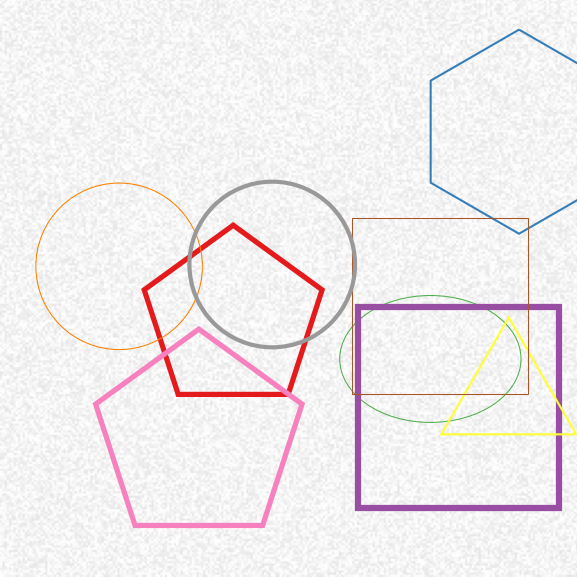[{"shape": "pentagon", "thickness": 2.5, "radius": 0.81, "center": [0.404, 0.447]}, {"shape": "hexagon", "thickness": 1, "radius": 0.88, "center": [0.899, 0.771]}, {"shape": "oval", "thickness": 0.5, "radius": 0.78, "center": [0.745, 0.378]}, {"shape": "square", "thickness": 3, "radius": 0.87, "center": [0.794, 0.293]}, {"shape": "circle", "thickness": 0.5, "radius": 0.72, "center": [0.206, 0.538]}, {"shape": "triangle", "thickness": 1, "radius": 0.67, "center": [0.881, 0.314]}, {"shape": "square", "thickness": 0.5, "radius": 0.76, "center": [0.762, 0.469]}, {"shape": "pentagon", "thickness": 2.5, "radius": 0.94, "center": [0.344, 0.241]}, {"shape": "circle", "thickness": 2, "radius": 0.72, "center": [0.471, 0.541]}]